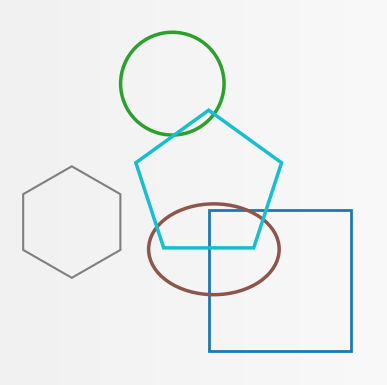[{"shape": "square", "thickness": 2, "radius": 0.92, "center": [0.723, 0.272]}, {"shape": "circle", "thickness": 2.5, "radius": 0.67, "center": [0.445, 0.783]}, {"shape": "oval", "thickness": 2.5, "radius": 0.84, "center": [0.552, 0.353]}, {"shape": "hexagon", "thickness": 1.5, "radius": 0.72, "center": [0.185, 0.423]}, {"shape": "pentagon", "thickness": 2.5, "radius": 0.99, "center": [0.539, 0.516]}]